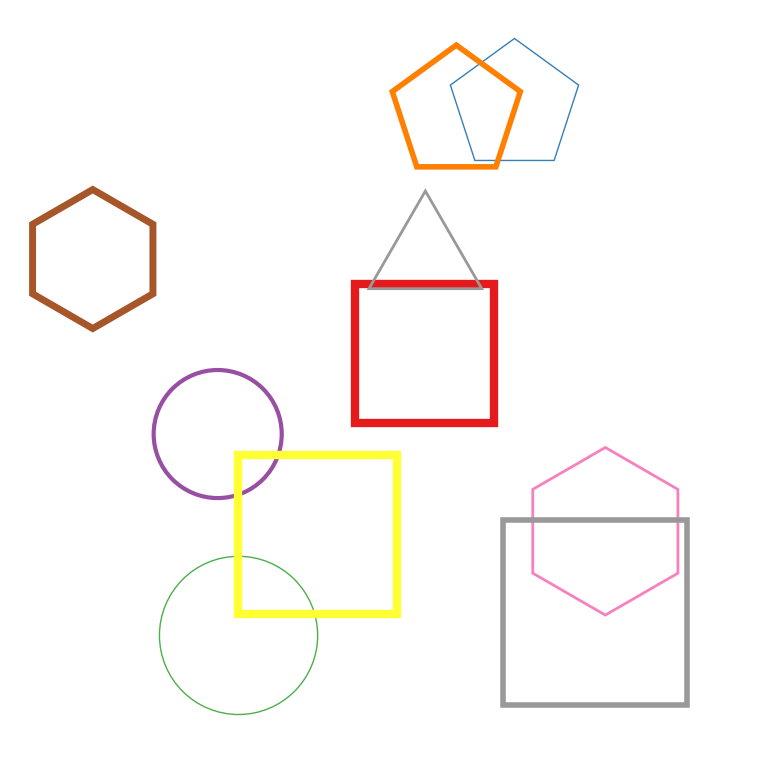[{"shape": "square", "thickness": 3, "radius": 0.45, "center": [0.551, 0.541]}, {"shape": "pentagon", "thickness": 0.5, "radius": 0.44, "center": [0.668, 0.862]}, {"shape": "circle", "thickness": 0.5, "radius": 0.51, "center": [0.31, 0.175]}, {"shape": "circle", "thickness": 1.5, "radius": 0.42, "center": [0.283, 0.436]}, {"shape": "pentagon", "thickness": 2, "radius": 0.44, "center": [0.593, 0.854]}, {"shape": "square", "thickness": 3, "radius": 0.52, "center": [0.412, 0.306]}, {"shape": "hexagon", "thickness": 2.5, "radius": 0.45, "center": [0.12, 0.664]}, {"shape": "hexagon", "thickness": 1, "radius": 0.54, "center": [0.786, 0.31]}, {"shape": "square", "thickness": 2, "radius": 0.6, "center": [0.773, 0.204]}, {"shape": "triangle", "thickness": 1, "radius": 0.42, "center": [0.552, 0.667]}]